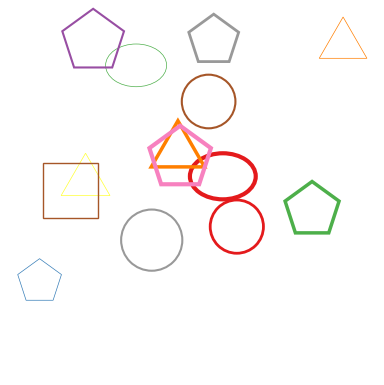[{"shape": "circle", "thickness": 2, "radius": 0.35, "center": [0.615, 0.411]}, {"shape": "oval", "thickness": 3, "radius": 0.43, "center": [0.579, 0.542]}, {"shape": "pentagon", "thickness": 0.5, "radius": 0.3, "center": [0.103, 0.268]}, {"shape": "oval", "thickness": 0.5, "radius": 0.4, "center": [0.354, 0.83]}, {"shape": "pentagon", "thickness": 2.5, "radius": 0.37, "center": [0.811, 0.455]}, {"shape": "pentagon", "thickness": 1.5, "radius": 0.42, "center": [0.242, 0.893]}, {"shape": "triangle", "thickness": 0.5, "radius": 0.36, "center": [0.891, 0.884]}, {"shape": "triangle", "thickness": 2.5, "radius": 0.4, "center": [0.462, 0.606]}, {"shape": "triangle", "thickness": 0.5, "radius": 0.37, "center": [0.222, 0.529]}, {"shape": "square", "thickness": 1, "radius": 0.36, "center": [0.183, 0.505]}, {"shape": "circle", "thickness": 1.5, "radius": 0.35, "center": [0.542, 0.736]}, {"shape": "pentagon", "thickness": 3, "radius": 0.42, "center": [0.468, 0.589]}, {"shape": "circle", "thickness": 1.5, "radius": 0.4, "center": [0.394, 0.376]}, {"shape": "pentagon", "thickness": 2, "radius": 0.34, "center": [0.555, 0.895]}]